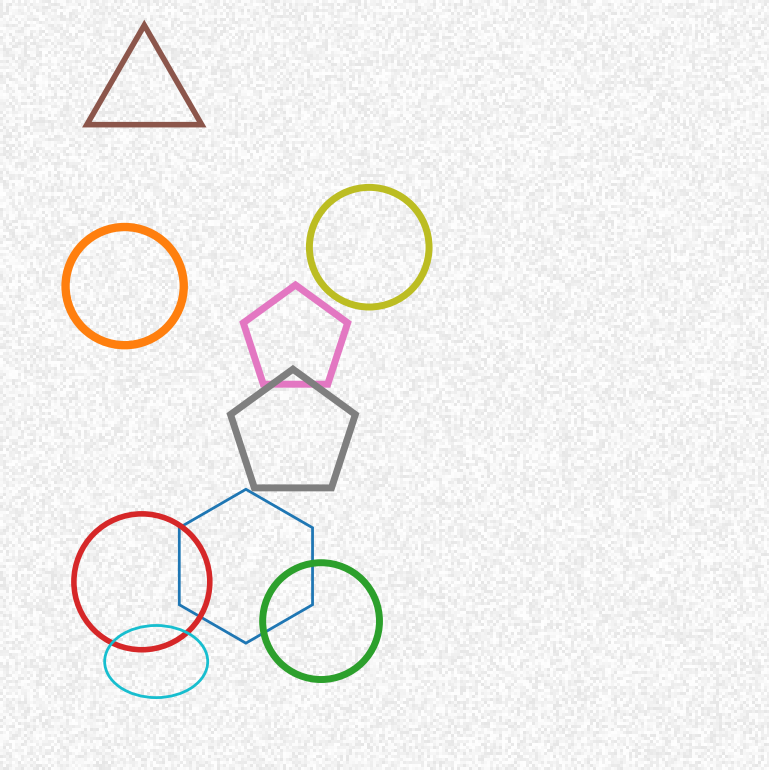[{"shape": "hexagon", "thickness": 1, "radius": 0.5, "center": [0.319, 0.265]}, {"shape": "circle", "thickness": 3, "radius": 0.38, "center": [0.162, 0.628]}, {"shape": "circle", "thickness": 2.5, "radius": 0.38, "center": [0.417, 0.193]}, {"shape": "circle", "thickness": 2, "radius": 0.44, "center": [0.184, 0.244]}, {"shape": "triangle", "thickness": 2, "radius": 0.43, "center": [0.187, 0.881]}, {"shape": "pentagon", "thickness": 2.5, "radius": 0.36, "center": [0.384, 0.559]}, {"shape": "pentagon", "thickness": 2.5, "radius": 0.43, "center": [0.38, 0.435]}, {"shape": "circle", "thickness": 2.5, "radius": 0.39, "center": [0.48, 0.679]}, {"shape": "oval", "thickness": 1, "radius": 0.33, "center": [0.203, 0.141]}]